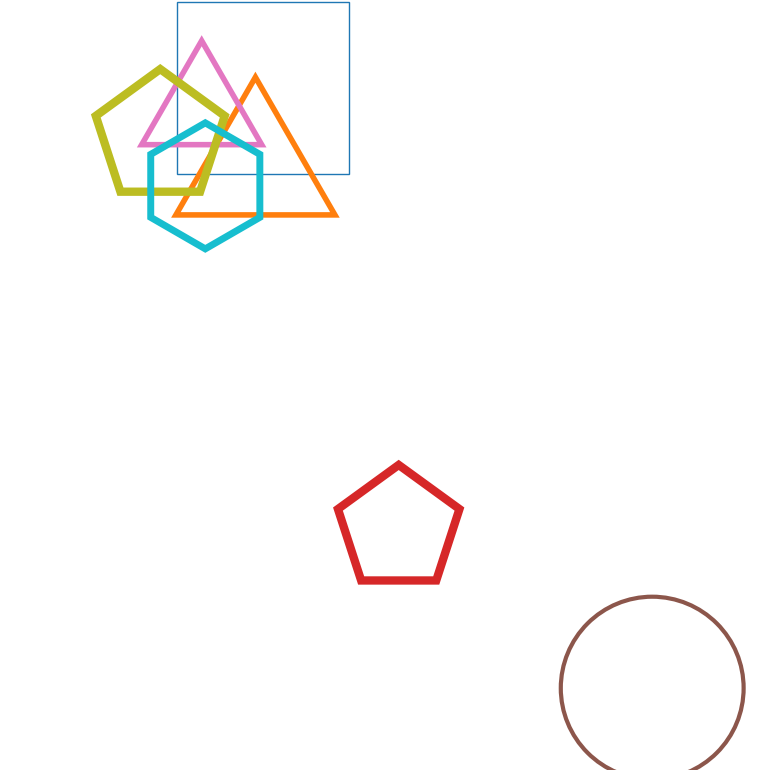[{"shape": "square", "thickness": 0.5, "radius": 0.56, "center": [0.342, 0.886]}, {"shape": "triangle", "thickness": 2, "radius": 0.6, "center": [0.332, 0.78]}, {"shape": "pentagon", "thickness": 3, "radius": 0.41, "center": [0.518, 0.313]}, {"shape": "circle", "thickness": 1.5, "radius": 0.59, "center": [0.847, 0.106]}, {"shape": "triangle", "thickness": 2, "radius": 0.45, "center": [0.262, 0.857]}, {"shape": "pentagon", "thickness": 3, "radius": 0.44, "center": [0.208, 0.822]}, {"shape": "hexagon", "thickness": 2.5, "radius": 0.41, "center": [0.267, 0.759]}]